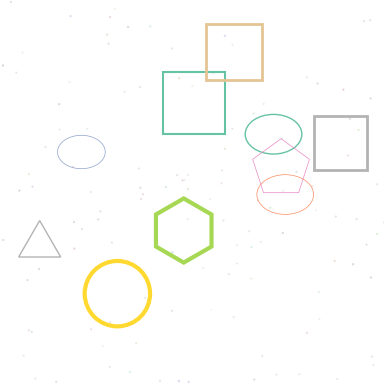[{"shape": "oval", "thickness": 1, "radius": 0.37, "center": [0.71, 0.651]}, {"shape": "square", "thickness": 1.5, "radius": 0.4, "center": [0.503, 0.732]}, {"shape": "oval", "thickness": 0.5, "radius": 0.37, "center": [0.741, 0.495]}, {"shape": "oval", "thickness": 0.5, "radius": 0.31, "center": [0.211, 0.605]}, {"shape": "pentagon", "thickness": 0.5, "radius": 0.39, "center": [0.73, 0.562]}, {"shape": "hexagon", "thickness": 3, "radius": 0.42, "center": [0.477, 0.401]}, {"shape": "circle", "thickness": 3, "radius": 0.42, "center": [0.305, 0.237]}, {"shape": "square", "thickness": 2, "radius": 0.36, "center": [0.607, 0.865]}, {"shape": "square", "thickness": 2, "radius": 0.35, "center": [0.885, 0.629]}, {"shape": "triangle", "thickness": 1, "radius": 0.32, "center": [0.103, 0.364]}]